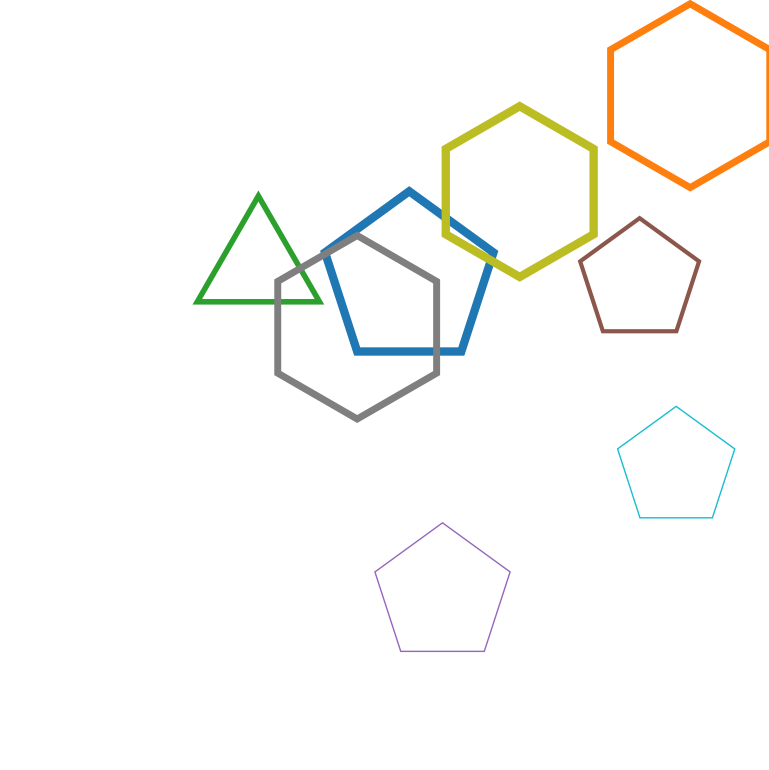[{"shape": "pentagon", "thickness": 3, "radius": 0.58, "center": [0.531, 0.637]}, {"shape": "hexagon", "thickness": 2.5, "radius": 0.6, "center": [0.896, 0.876]}, {"shape": "triangle", "thickness": 2, "radius": 0.46, "center": [0.336, 0.654]}, {"shape": "pentagon", "thickness": 0.5, "radius": 0.46, "center": [0.575, 0.229]}, {"shape": "pentagon", "thickness": 1.5, "radius": 0.41, "center": [0.831, 0.635]}, {"shape": "hexagon", "thickness": 2.5, "radius": 0.6, "center": [0.464, 0.575]}, {"shape": "hexagon", "thickness": 3, "radius": 0.55, "center": [0.675, 0.751]}, {"shape": "pentagon", "thickness": 0.5, "radius": 0.4, "center": [0.878, 0.392]}]